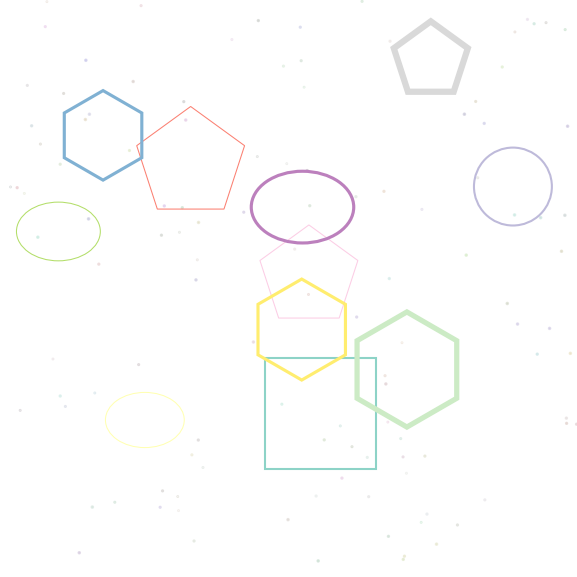[{"shape": "square", "thickness": 1, "radius": 0.48, "center": [0.555, 0.284]}, {"shape": "oval", "thickness": 0.5, "radius": 0.34, "center": [0.251, 0.272]}, {"shape": "circle", "thickness": 1, "radius": 0.34, "center": [0.888, 0.676]}, {"shape": "pentagon", "thickness": 0.5, "radius": 0.49, "center": [0.33, 0.717]}, {"shape": "hexagon", "thickness": 1.5, "radius": 0.39, "center": [0.178, 0.765]}, {"shape": "oval", "thickness": 0.5, "radius": 0.36, "center": [0.101, 0.598]}, {"shape": "pentagon", "thickness": 0.5, "radius": 0.45, "center": [0.535, 0.52]}, {"shape": "pentagon", "thickness": 3, "radius": 0.34, "center": [0.746, 0.895]}, {"shape": "oval", "thickness": 1.5, "radius": 0.44, "center": [0.524, 0.641]}, {"shape": "hexagon", "thickness": 2.5, "radius": 0.5, "center": [0.705, 0.359]}, {"shape": "hexagon", "thickness": 1.5, "radius": 0.44, "center": [0.522, 0.428]}]